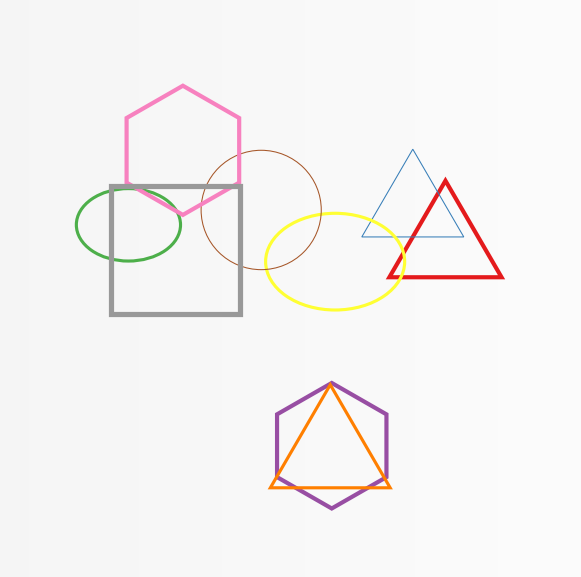[{"shape": "triangle", "thickness": 2, "radius": 0.56, "center": [0.766, 0.575]}, {"shape": "triangle", "thickness": 0.5, "radius": 0.51, "center": [0.71, 0.639]}, {"shape": "oval", "thickness": 1.5, "radius": 0.45, "center": [0.221, 0.61]}, {"shape": "hexagon", "thickness": 2, "radius": 0.54, "center": [0.571, 0.227]}, {"shape": "triangle", "thickness": 1.5, "radius": 0.59, "center": [0.568, 0.214]}, {"shape": "oval", "thickness": 1.5, "radius": 0.6, "center": [0.577, 0.546]}, {"shape": "circle", "thickness": 0.5, "radius": 0.52, "center": [0.449, 0.636]}, {"shape": "hexagon", "thickness": 2, "radius": 0.56, "center": [0.315, 0.739]}, {"shape": "square", "thickness": 2.5, "radius": 0.55, "center": [0.302, 0.566]}]